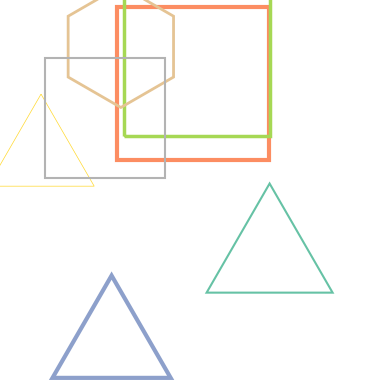[{"shape": "triangle", "thickness": 1.5, "radius": 0.94, "center": [0.7, 0.334]}, {"shape": "square", "thickness": 3, "radius": 0.99, "center": [0.501, 0.784]}, {"shape": "triangle", "thickness": 3, "radius": 0.89, "center": [0.29, 0.107]}, {"shape": "square", "thickness": 2.5, "radius": 0.95, "center": [0.511, 0.838]}, {"shape": "triangle", "thickness": 0.5, "radius": 0.8, "center": [0.107, 0.596]}, {"shape": "hexagon", "thickness": 2, "radius": 0.79, "center": [0.314, 0.879]}, {"shape": "square", "thickness": 1.5, "radius": 0.78, "center": [0.273, 0.693]}]